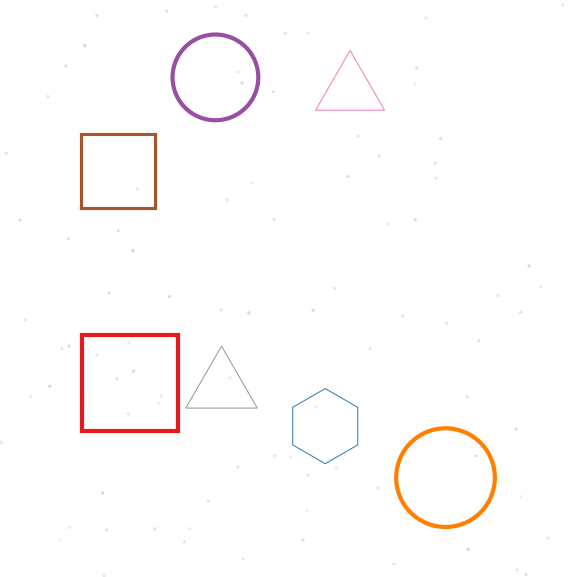[{"shape": "square", "thickness": 2, "radius": 0.42, "center": [0.226, 0.336]}, {"shape": "hexagon", "thickness": 0.5, "radius": 0.33, "center": [0.563, 0.261]}, {"shape": "circle", "thickness": 2, "radius": 0.37, "center": [0.373, 0.865]}, {"shape": "circle", "thickness": 2, "radius": 0.43, "center": [0.771, 0.172]}, {"shape": "square", "thickness": 1.5, "radius": 0.32, "center": [0.205, 0.703]}, {"shape": "triangle", "thickness": 0.5, "radius": 0.35, "center": [0.606, 0.843]}, {"shape": "triangle", "thickness": 0.5, "radius": 0.36, "center": [0.384, 0.328]}]